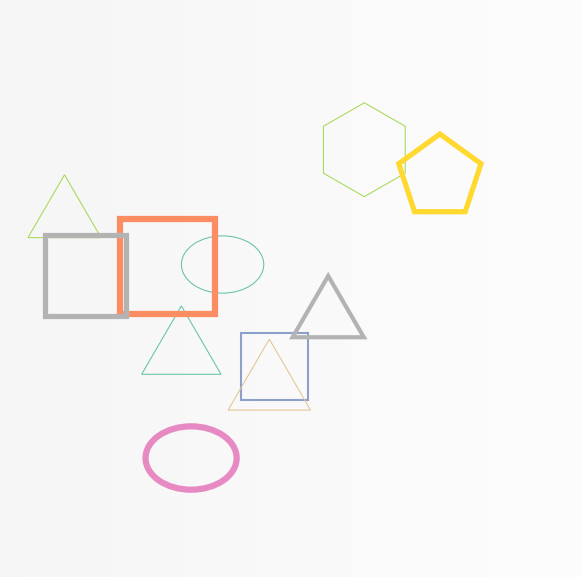[{"shape": "triangle", "thickness": 0.5, "radius": 0.39, "center": [0.312, 0.39]}, {"shape": "oval", "thickness": 0.5, "radius": 0.35, "center": [0.383, 0.541]}, {"shape": "square", "thickness": 3, "radius": 0.41, "center": [0.288, 0.538]}, {"shape": "square", "thickness": 1, "radius": 0.29, "center": [0.472, 0.365]}, {"shape": "oval", "thickness": 3, "radius": 0.39, "center": [0.329, 0.206]}, {"shape": "hexagon", "thickness": 0.5, "radius": 0.41, "center": [0.627, 0.74]}, {"shape": "triangle", "thickness": 0.5, "radius": 0.36, "center": [0.111, 0.624]}, {"shape": "pentagon", "thickness": 2.5, "radius": 0.37, "center": [0.757, 0.693]}, {"shape": "triangle", "thickness": 0.5, "radius": 0.41, "center": [0.463, 0.33]}, {"shape": "triangle", "thickness": 2, "radius": 0.35, "center": [0.565, 0.451]}, {"shape": "square", "thickness": 2.5, "radius": 0.35, "center": [0.147, 0.522]}]